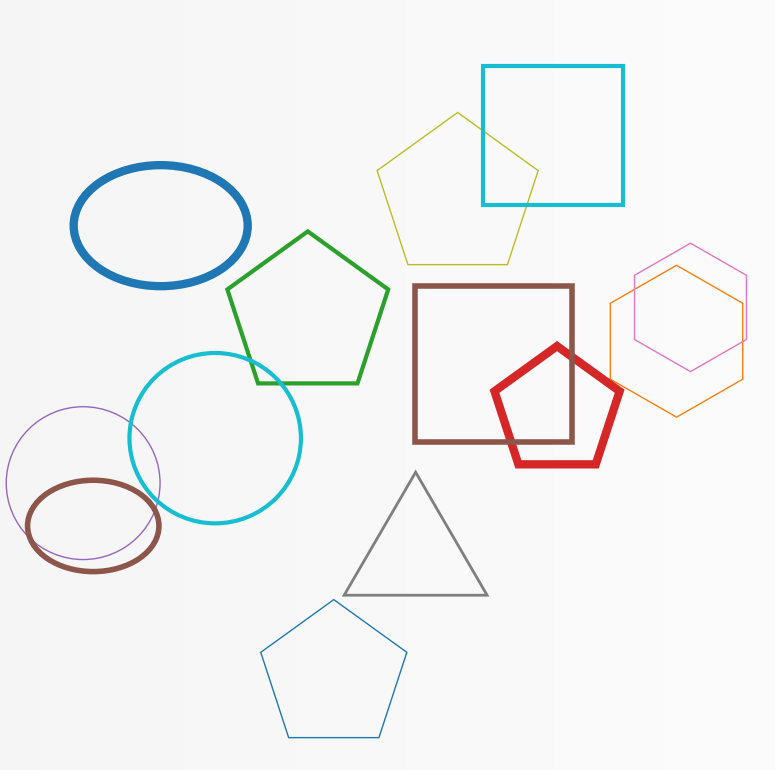[{"shape": "pentagon", "thickness": 0.5, "radius": 0.5, "center": [0.431, 0.122]}, {"shape": "oval", "thickness": 3, "radius": 0.56, "center": [0.207, 0.707]}, {"shape": "hexagon", "thickness": 0.5, "radius": 0.49, "center": [0.873, 0.557]}, {"shape": "pentagon", "thickness": 1.5, "radius": 0.55, "center": [0.397, 0.59]}, {"shape": "pentagon", "thickness": 3, "radius": 0.42, "center": [0.719, 0.466]}, {"shape": "circle", "thickness": 0.5, "radius": 0.5, "center": [0.107, 0.373]}, {"shape": "square", "thickness": 2, "radius": 0.51, "center": [0.637, 0.528]}, {"shape": "oval", "thickness": 2, "radius": 0.42, "center": [0.12, 0.317]}, {"shape": "hexagon", "thickness": 0.5, "radius": 0.42, "center": [0.891, 0.601]}, {"shape": "triangle", "thickness": 1, "radius": 0.53, "center": [0.536, 0.28]}, {"shape": "pentagon", "thickness": 0.5, "radius": 0.55, "center": [0.591, 0.745]}, {"shape": "circle", "thickness": 1.5, "radius": 0.55, "center": [0.278, 0.431]}, {"shape": "square", "thickness": 1.5, "radius": 0.45, "center": [0.713, 0.824]}]